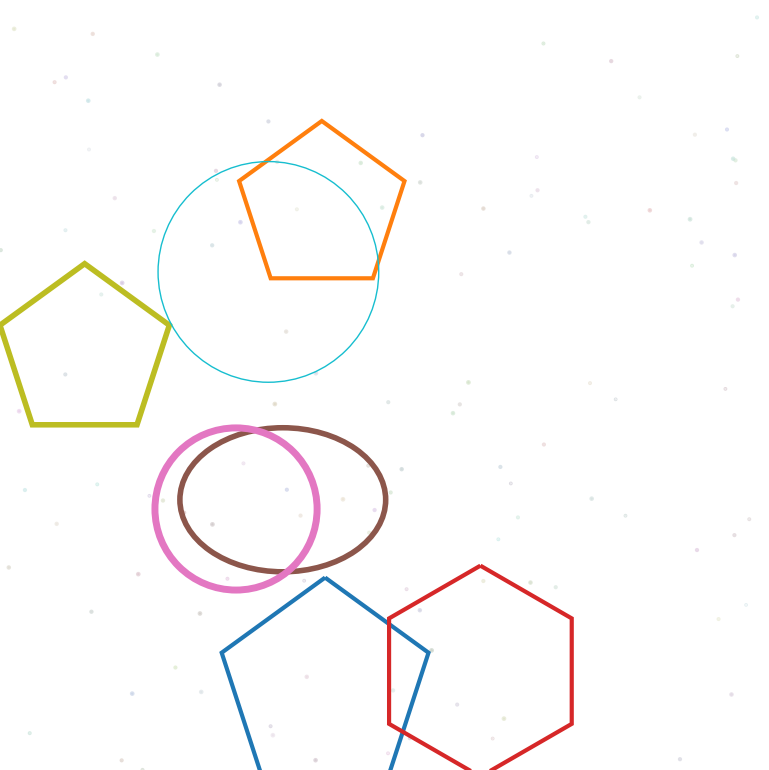[{"shape": "pentagon", "thickness": 1.5, "radius": 0.71, "center": [0.422, 0.109]}, {"shape": "pentagon", "thickness": 1.5, "radius": 0.56, "center": [0.418, 0.73]}, {"shape": "hexagon", "thickness": 1.5, "radius": 0.68, "center": [0.624, 0.128]}, {"shape": "oval", "thickness": 2, "radius": 0.67, "center": [0.367, 0.351]}, {"shape": "circle", "thickness": 2.5, "radius": 0.53, "center": [0.307, 0.339]}, {"shape": "pentagon", "thickness": 2, "radius": 0.58, "center": [0.11, 0.542]}, {"shape": "circle", "thickness": 0.5, "radius": 0.72, "center": [0.349, 0.647]}]